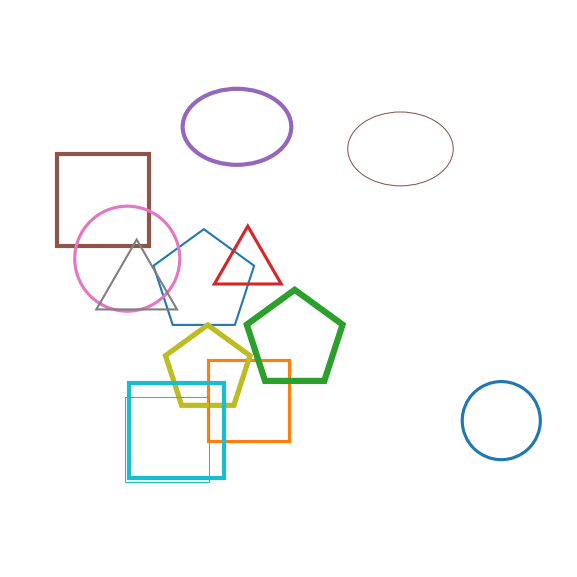[{"shape": "circle", "thickness": 1.5, "radius": 0.34, "center": [0.868, 0.271]}, {"shape": "pentagon", "thickness": 1, "radius": 0.46, "center": [0.353, 0.511]}, {"shape": "square", "thickness": 1.5, "radius": 0.35, "center": [0.43, 0.306]}, {"shape": "pentagon", "thickness": 3, "radius": 0.44, "center": [0.51, 0.41]}, {"shape": "triangle", "thickness": 1.5, "radius": 0.33, "center": [0.429, 0.541]}, {"shape": "oval", "thickness": 2, "radius": 0.47, "center": [0.41, 0.78]}, {"shape": "square", "thickness": 2, "radius": 0.4, "center": [0.178, 0.653]}, {"shape": "oval", "thickness": 0.5, "radius": 0.46, "center": [0.693, 0.741]}, {"shape": "circle", "thickness": 1.5, "radius": 0.45, "center": [0.22, 0.551]}, {"shape": "triangle", "thickness": 1, "radius": 0.4, "center": [0.237, 0.504]}, {"shape": "pentagon", "thickness": 2.5, "radius": 0.38, "center": [0.36, 0.36]}, {"shape": "square", "thickness": 2, "radius": 0.41, "center": [0.305, 0.254]}, {"shape": "square", "thickness": 0.5, "radius": 0.37, "center": [0.289, 0.238]}]